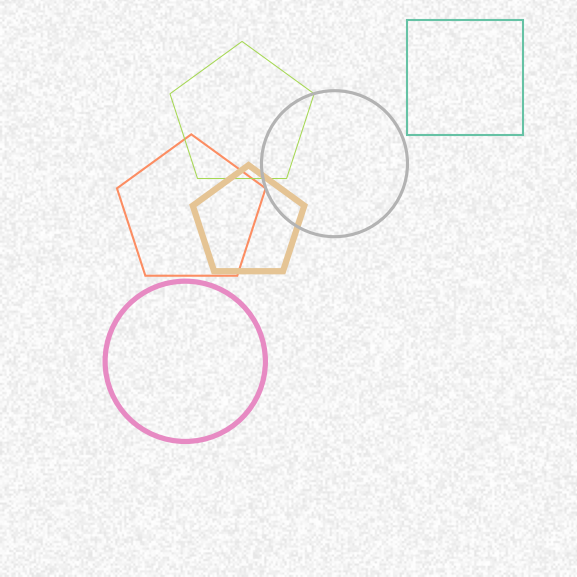[{"shape": "square", "thickness": 1, "radius": 0.5, "center": [0.805, 0.865]}, {"shape": "pentagon", "thickness": 1, "radius": 0.68, "center": [0.331, 0.631]}, {"shape": "circle", "thickness": 2.5, "radius": 0.69, "center": [0.321, 0.373]}, {"shape": "pentagon", "thickness": 0.5, "radius": 0.66, "center": [0.419, 0.796]}, {"shape": "pentagon", "thickness": 3, "radius": 0.51, "center": [0.43, 0.612]}, {"shape": "circle", "thickness": 1.5, "radius": 0.63, "center": [0.579, 0.716]}]